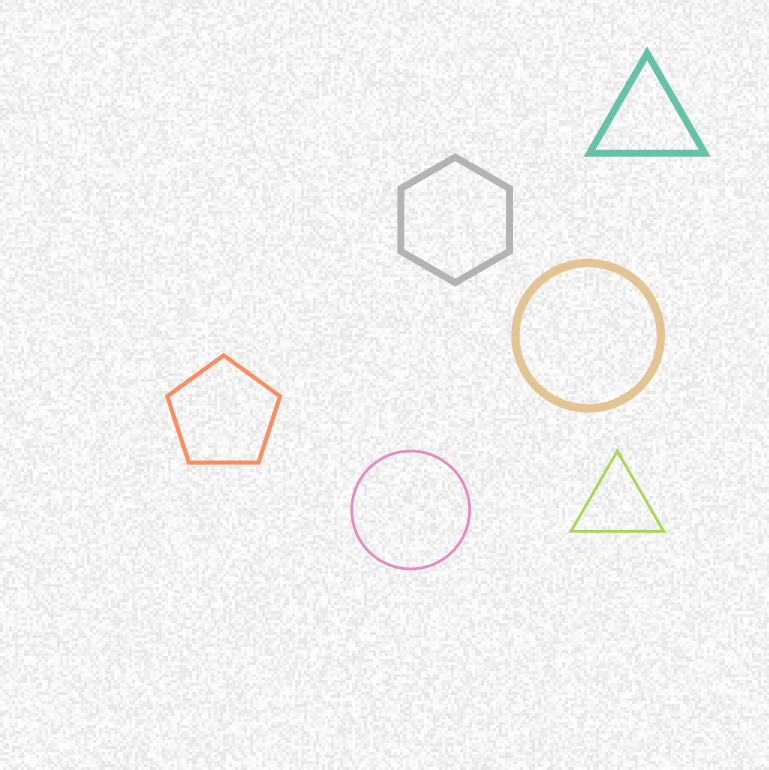[{"shape": "triangle", "thickness": 2.5, "radius": 0.43, "center": [0.84, 0.844]}, {"shape": "pentagon", "thickness": 1.5, "radius": 0.38, "center": [0.29, 0.462]}, {"shape": "circle", "thickness": 1, "radius": 0.38, "center": [0.533, 0.338]}, {"shape": "triangle", "thickness": 1, "radius": 0.35, "center": [0.802, 0.345]}, {"shape": "circle", "thickness": 3, "radius": 0.47, "center": [0.764, 0.564]}, {"shape": "hexagon", "thickness": 2.5, "radius": 0.41, "center": [0.591, 0.714]}]